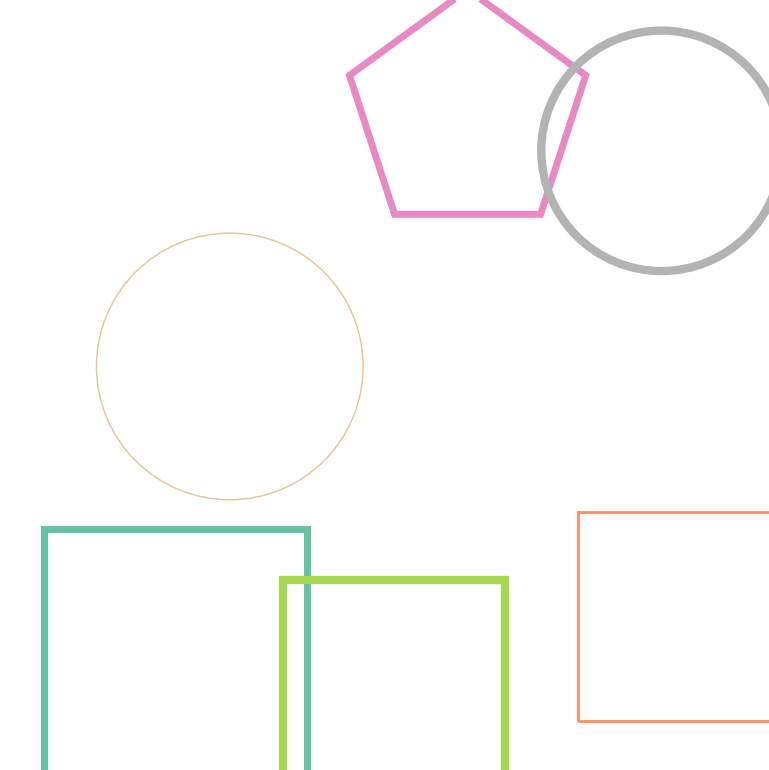[{"shape": "square", "thickness": 2.5, "radius": 0.85, "center": [0.228, 0.143]}, {"shape": "square", "thickness": 1, "radius": 0.68, "center": [0.887, 0.199]}, {"shape": "pentagon", "thickness": 2.5, "radius": 0.81, "center": [0.607, 0.852]}, {"shape": "square", "thickness": 3, "radius": 0.72, "center": [0.511, 0.102]}, {"shape": "circle", "thickness": 0.5, "radius": 0.87, "center": [0.298, 0.524]}, {"shape": "circle", "thickness": 3, "radius": 0.78, "center": [0.859, 0.804]}]